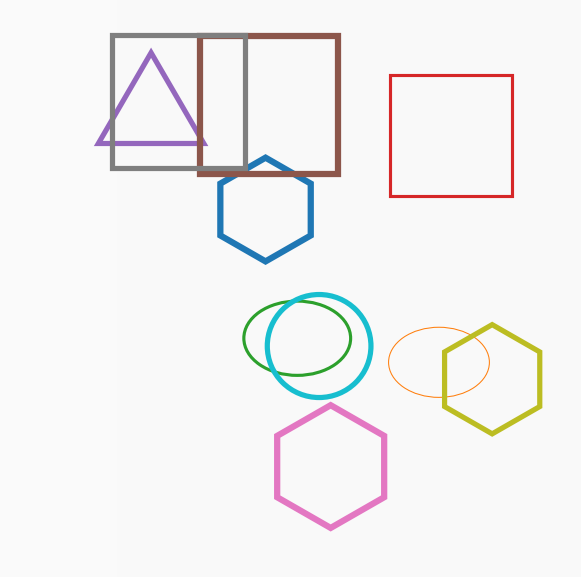[{"shape": "hexagon", "thickness": 3, "radius": 0.45, "center": [0.457, 0.636]}, {"shape": "oval", "thickness": 0.5, "radius": 0.43, "center": [0.755, 0.372]}, {"shape": "oval", "thickness": 1.5, "radius": 0.46, "center": [0.511, 0.413]}, {"shape": "square", "thickness": 1.5, "radius": 0.52, "center": [0.776, 0.765]}, {"shape": "triangle", "thickness": 2.5, "radius": 0.52, "center": [0.26, 0.803]}, {"shape": "square", "thickness": 3, "radius": 0.6, "center": [0.463, 0.818]}, {"shape": "hexagon", "thickness": 3, "radius": 0.53, "center": [0.569, 0.191]}, {"shape": "square", "thickness": 2.5, "radius": 0.57, "center": [0.307, 0.823]}, {"shape": "hexagon", "thickness": 2.5, "radius": 0.47, "center": [0.847, 0.342]}, {"shape": "circle", "thickness": 2.5, "radius": 0.45, "center": [0.549, 0.4]}]